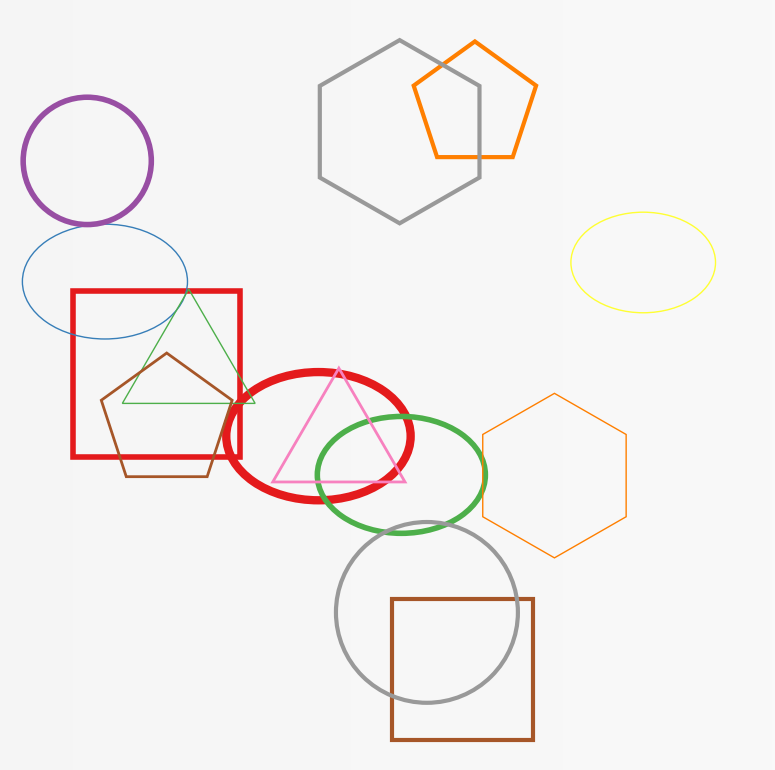[{"shape": "square", "thickness": 2, "radius": 0.54, "center": [0.202, 0.515]}, {"shape": "oval", "thickness": 3, "radius": 0.59, "center": [0.411, 0.434]}, {"shape": "oval", "thickness": 0.5, "radius": 0.53, "center": [0.135, 0.634]}, {"shape": "triangle", "thickness": 0.5, "radius": 0.49, "center": [0.244, 0.526]}, {"shape": "oval", "thickness": 2, "radius": 0.54, "center": [0.518, 0.383]}, {"shape": "circle", "thickness": 2, "radius": 0.41, "center": [0.113, 0.791]}, {"shape": "hexagon", "thickness": 0.5, "radius": 0.53, "center": [0.715, 0.382]}, {"shape": "pentagon", "thickness": 1.5, "radius": 0.42, "center": [0.613, 0.863]}, {"shape": "oval", "thickness": 0.5, "radius": 0.47, "center": [0.83, 0.659]}, {"shape": "square", "thickness": 1.5, "radius": 0.45, "center": [0.597, 0.131]}, {"shape": "pentagon", "thickness": 1, "radius": 0.44, "center": [0.215, 0.453]}, {"shape": "triangle", "thickness": 1, "radius": 0.49, "center": [0.437, 0.423]}, {"shape": "circle", "thickness": 1.5, "radius": 0.59, "center": [0.551, 0.205]}, {"shape": "hexagon", "thickness": 1.5, "radius": 0.59, "center": [0.516, 0.829]}]